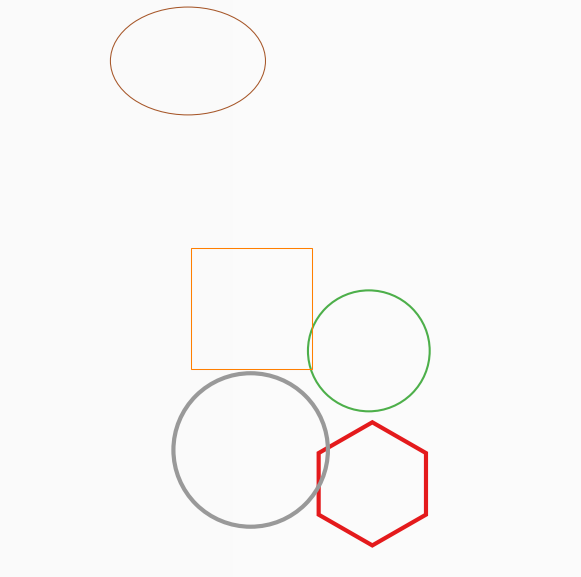[{"shape": "hexagon", "thickness": 2, "radius": 0.53, "center": [0.641, 0.161]}, {"shape": "circle", "thickness": 1, "radius": 0.52, "center": [0.635, 0.392]}, {"shape": "square", "thickness": 0.5, "radius": 0.52, "center": [0.433, 0.465]}, {"shape": "oval", "thickness": 0.5, "radius": 0.67, "center": [0.323, 0.894]}, {"shape": "circle", "thickness": 2, "radius": 0.66, "center": [0.431, 0.22]}]